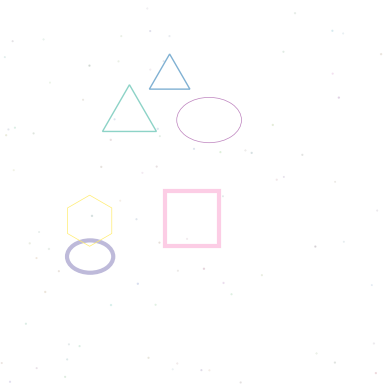[{"shape": "triangle", "thickness": 1, "radius": 0.4, "center": [0.336, 0.699]}, {"shape": "oval", "thickness": 3, "radius": 0.3, "center": [0.234, 0.334]}, {"shape": "triangle", "thickness": 1, "radius": 0.3, "center": [0.441, 0.799]}, {"shape": "square", "thickness": 3, "radius": 0.35, "center": [0.5, 0.432]}, {"shape": "oval", "thickness": 0.5, "radius": 0.42, "center": [0.543, 0.688]}, {"shape": "hexagon", "thickness": 0.5, "radius": 0.33, "center": [0.233, 0.427]}]